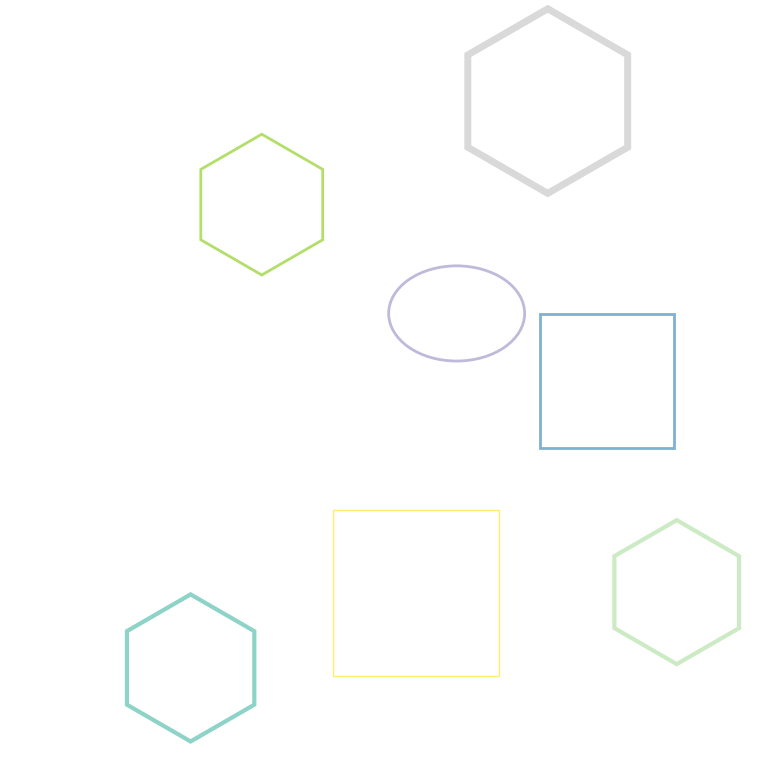[{"shape": "hexagon", "thickness": 1.5, "radius": 0.48, "center": [0.248, 0.133]}, {"shape": "oval", "thickness": 1, "radius": 0.44, "center": [0.593, 0.593]}, {"shape": "square", "thickness": 1, "radius": 0.43, "center": [0.789, 0.505]}, {"shape": "hexagon", "thickness": 1, "radius": 0.46, "center": [0.34, 0.734]}, {"shape": "hexagon", "thickness": 2.5, "radius": 0.6, "center": [0.711, 0.869]}, {"shape": "hexagon", "thickness": 1.5, "radius": 0.47, "center": [0.879, 0.231]}, {"shape": "square", "thickness": 0.5, "radius": 0.54, "center": [0.541, 0.23]}]